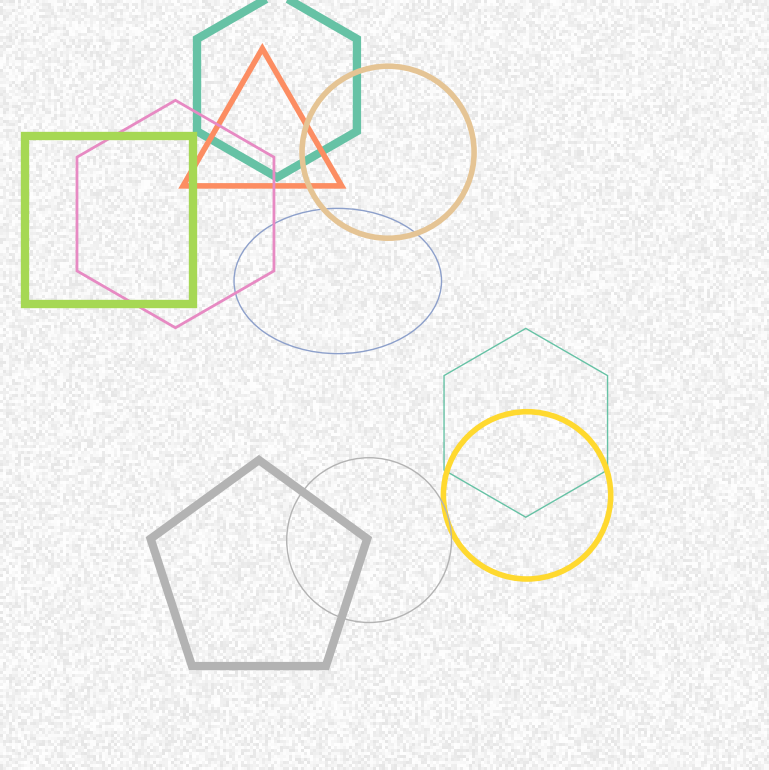[{"shape": "hexagon", "thickness": 3, "radius": 0.6, "center": [0.36, 0.89]}, {"shape": "hexagon", "thickness": 0.5, "radius": 0.61, "center": [0.683, 0.451]}, {"shape": "triangle", "thickness": 2, "radius": 0.59, "center": [0.341, 0.818]}, {"shape": "oval", "thickness": 0.5, "radius": 0.67, "center": [0.439, 0.635]}, {"shape": "hexagon", "thickness": 1, "radius": 0.74, "center": [0.228, 0.722]}, {"shape": "square", "thickness": 3, "radius": 0.55, "center": [0.142, 0.714]}, {"shape": "circle", "thickness": 2, "radius": 0.54, "center": [0.684, 0.357]}, {"shape": "circle", "thickness": 2, "radius": 0.56, "center": [0.504, 0.802]}, {"shape": "circle", "thickness": 0.5, "radius": 0.53, "center": [0.479, 0.299]}, {"shape": "pentagon", "thickness": 3, "radius": 0.74, "center": [0.336, 0.255]}]